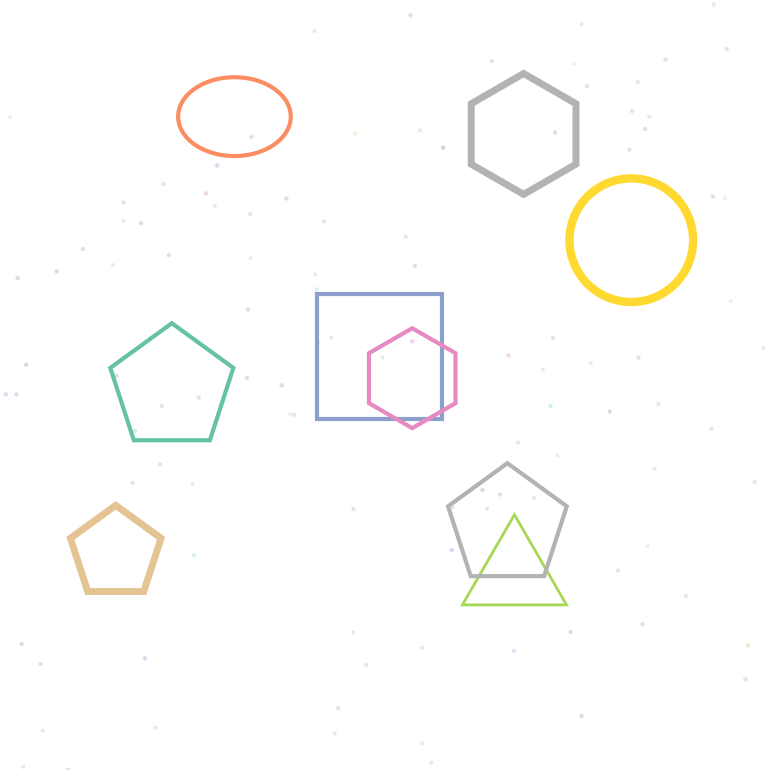[{"shape": "pentagon", "thickness": 1.5, "radius": 0.42, "center": [0.223, 0.496]}, {"shape": "oval", "thickness": 1.5, "radius": 0.37, "center": [0.304, 0.849]}, {"shape": "square", "thickness": 1.5, "radius": 0.41, "center": [0.493, 0.537]}, {"shape": "hexagon", "thickness": 1.5, "radius": 0.32, "center": [0.535, 0.509]}, {"shape": "triangle", "thickness": 1, "radius": 0.39, "center": [0.668, 0.253]}, {"shape": "circle", "thickness": 3, "radius": 0.4, "center": [0.82, 0.688]}, {"shape": "pentagon", "thickness": 2.5, "radius": 0.31, "center": [0.15, 0.282]}, {"shape": "pentagon", "thickness": 1.5, "radius": 0.41, "center": [0.659, 0.317]}, {"shape": "hexagon", "thickness": 2.5, "radius": 0.39, "center": [0.68, 0.826]}]